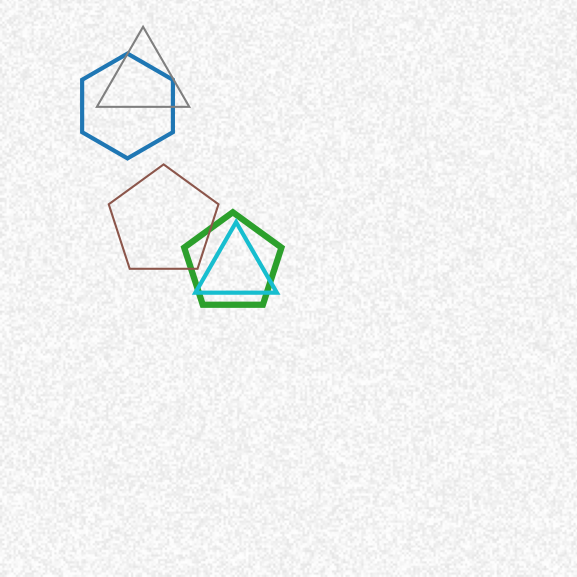[{"shape": "hexagon", "thickness": 2, "radius": 0.45, "center": [0.221, 0.816]}, {"shape": "pentagon", "thickness": 3, "radius": 0.44, "center": [0.403, 0.543]}, {"shape": "pentagon", "thickness": 1, "radius": 0.5, "center": [0.283, 0.615]}, {"shape": "triangle", "thickness": 1, "radius": 0.46, "center": [0.248, 0.86]}, {"shape": "triangle", "thickness": 2, "radius": 0.41, "center": [0.409, 0.533]}]